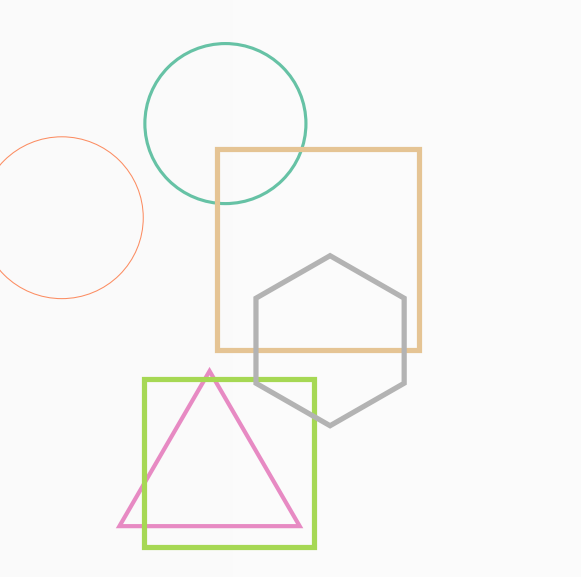[{"shape": "circle", "thickness": 1.5, "radius": 0.69, "center": [0.388, 0.785]}, {"shape": "circle", "thickness": 0.5, "radius": 0.7, "center": [0.106, 0.622]}, {"shape": "triangle", "thickness": 2, "radius": 0.9, "center": [0.361, 0.178]}, {"shape": "square", "thickness": 2.5, "radius": 0.73, "center": [0.394, 0.197]}, {"shape": "square", "thickness": 2.5, "radius": 0.87, "center": [0.547, 0.568]}, {"shape": "hexagon", "thickness": 2.5, "radius": 0.74, "center": [0.568, 0.409]}]